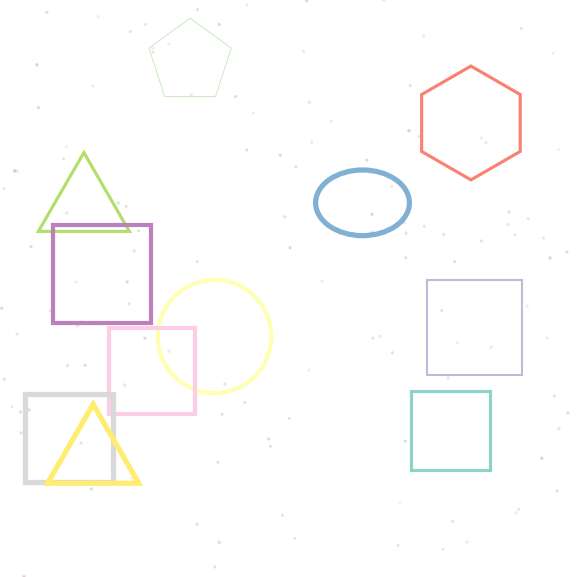[{"shape": "square", "thickness": 1.5, "radius": 0.34, "center": [0.78, 0.254]}, {"shape": "circle", "thickness": 2, "radius": 0.49, "center": [0.372, 0.416]}, {"shape": "square", "thickness": 1, "radius": 0.41, "center": [0.821, 0.433]}, {"shape": "hexagon", "thickness": 1.5, "radius": 0.49, "center": [0.815, 0.786]}, {"shape": "oval", "thickness": 2.5, "radius": 0.41, "center": [0.628, 0.648]}, {"shape": "triangle", "thickness": 1.5, "radius": 0.46, "center": [0.145, 0.644]}, {"shape": "square", "thickness": 2, "radius": 0.37, "center": [0.264, 0.356]}, {"shape": "square", "thickness": 2.5, "radius": 0.38, "center": [0.12, 0.24]}, {"shape": "square", "thickness": 2, "radius": 0.42, "center": [0.176, 0.525]}, {"shape": "pentagon", "thickness": 0.5, "radius": 0.37, "center": [0.329, 0.893]}, {"shape": "triangle", "thickness": 2.5, "radius": 0.46, "center": [0.161, 0.208]}]